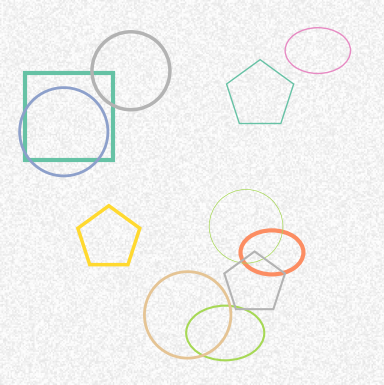[{"shape": "square", "thickness": 3, "radius": 0.57, "center": [0.18, 0.697]}, {"shape": "pentagon", "thickness": 1, "radius": 0.46, "center": [0.676, 0.753]}, {"shape": "oval", "thickness": 3, "radius": 0.41, "center": [0.706, 0.344]}, {"shape": "circle", "thickness": 2, "radius": 0.57, "center": [0.166, 0.658]}, {"shape": "oval", "thickness": 1, "radius": 0.42, "center": [0.826, 0.869]}, {"shape": "oval", "thickness": 1.5, "radius": 0.51, "center": [0.585, 0.135]}, {"shape": "circle", "thickness": 0.5, "radius": 0.48, "center": [0.639, 0.412]}, {"shape": "pentagon", "thickness": 2.5, "radius": 0.42, "center": [0.283, 0.381]}, {"shape": "circle", "thickness": 2, "radius": 0.56, "center": [0.487, 0.182]}, {"shape": "pentagon", "thickness": 1.5, "radius": 0.41, "center": [0.661, 0.264]}, {"shape": "circle", "thickness": 2.5, "radius": 0.51, "center": [0.34, 0.816]}]